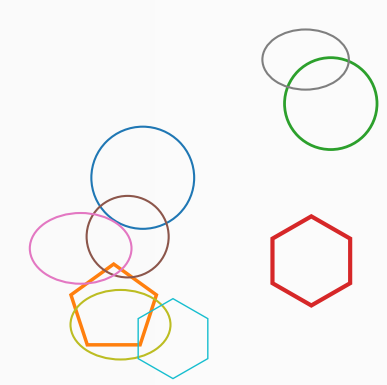[{"shape": "circle", "thickness": 1.5, "radius": 0.66, "center": [0.368, 0.538]}, {"shape": "pentagon", "thickness": 2.5, "radius": 0.58, "center": [0.293, 0.198]}, {"shape": "circle", "thickness": 2, "radius": 0.6, "center": [0.854, 0.731]}, {"shape": "hexagon", "thickness": 3, "radius": 0.58, "center": [0.803, 0.322]}, {"shape": "circle", "thickness": 1.5, "radius": 0.53, "center": [0.329, 0.385]}, {"shape": "oval", "thickness": 1.5, "radius": 0.66, "center": [0.208, 0.355]}, {"shape": "oval", "thickness": 1.5, "radius": 0.56, "center": [0.789, 0.845]}, {"shape": "oval", "thickness": 1.5, "radius": 0.65, "center": [0.311, 0.157]}, {"shape": "hexagon", "thickness": 1, "radius": 0.52, "center": [0.446, 0.12]}]